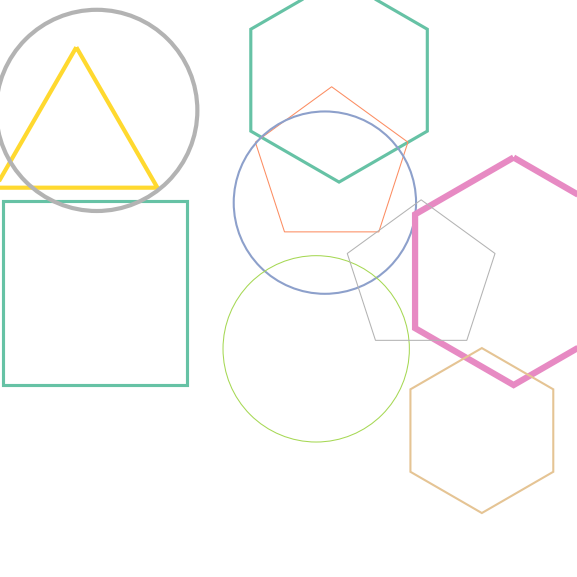[{"shape": "hexagon", "thickness": 1.5, "radius": 0.88, "center": [0.587, 0.86]}, {"shape": "square", "thickness": 1.5, "radius": 0.8, "center": [0.164, 0.492]}, {"shape": "pentagon", "thickness": 0.5, "radius": 0.69, "center": [0.574, 0.71]}, {"shape": "circle", "thickness": 1, "radius": 0.79, "center": [0.563, 0.648]}, {"shape": "hexagon", "thickness": 3, "radius": 0.99, "center": [0.889, 0.529]}, {"shape": "circle", "thickness": 0.5, "radius": 0.81, "center": [0.548, 0.395]}, {"shape": "triangle", "thickness": 2, "radius": 0.81, "center": [0.132, 0.755]}, {"shape": "hexagon", "thickness": 1, "radius": 0.71, "center": [0.834, 0.254]}, {"shape": "circle", "thickness": 2, "radius": 0.87, "center": [0.168, 0.808]}, {"shape": "pentagon", "thickness": 0.5, "radius": 0.67, "center": [0.729, 0.519]}]